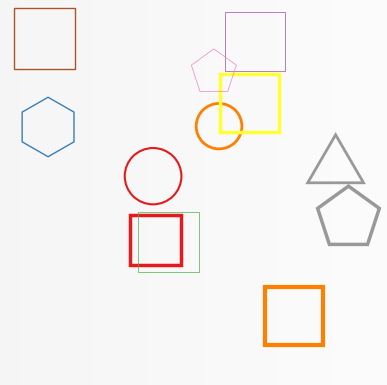[{"shape": "square", "thickness": 2.5, "radius": 0.32, "center": [0.401, 0.377]}, {"shape": "circle", "thickness": 1.5, "radius": 0.37, "center": [0.395, 0.542]}, {"shape": "hexagon", "thickness": 1, "radius": 0.39, "center": [0.124, 0.67]}, {"shape": "square", "thickness": 0.5, "radius": 0.39, "center": [0.435, 0.372]}, {"shape": "square", "thickness": 0.5, "radius": 0.38, "center": [0.658, 0.893]}, {"shape": "circle", "thickness": 2, "radius": 0.29, "center": [0.565, 0.672]}, {"shape": "square", "thickness": 3, "radius": 0.38, "center": [0.758, 0.18]}, {"shape": "square", "thickness": 2.5, "radius": 0.38, "center": [0.643, 0.732]}, {"shape": "square", "thickness": 1, "radius": 0.4, "center": [0.115, 0.9]}, {"shape": "pentagon", "thickness": 0.5, "radius": 0.31, "center": [0.552, 0.812]}, {"shape": "pentagon", "thickness": 2.5, "radius": 0.42, "center": [0.899, 0.433]}, {"shape": "triangle", "thickness": 2, "radius": 0.42, "center": [0.866, 0.567]}]